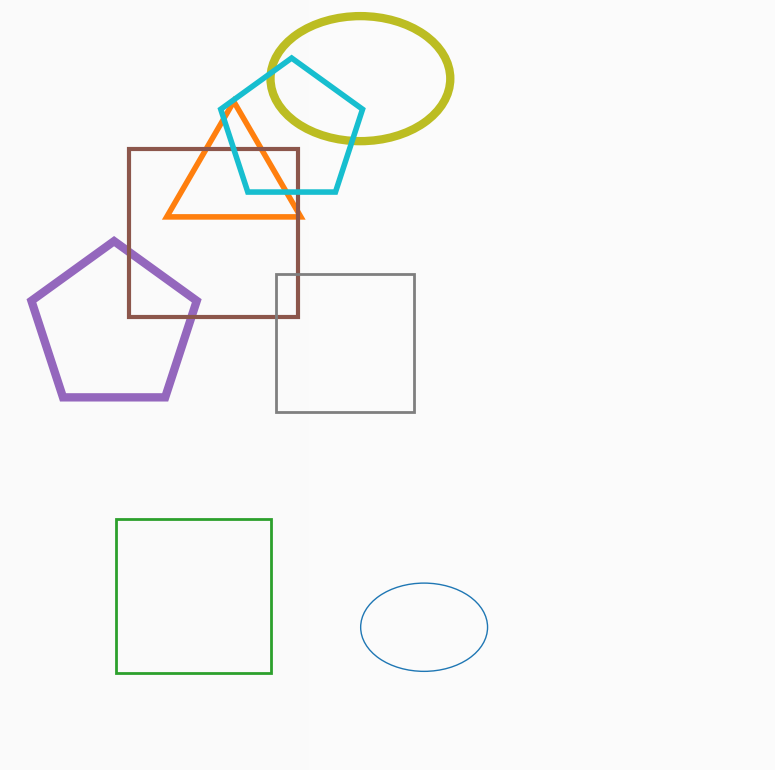[{"shape": "oval", "thickness": 0.5, "radius": 0.41, "center": [0.547, 0.185]}, {"shape": "triangle", "thickness": 2, "radius": 0.5, "center": [0.302, 0.768]}, {"shape": "square", "thickness": 1, "radius": 0.5, "center": [0.25, 0.226]}, {"shape": "pentagon", "thickness": 3, "radius": 0.56, "center": [0.147, 0.575]}, {"shape": "square", "thickness": 1.5, "radius": 0.54, "center": [0.275, 0.697]}, {"shape": "square", "thickness": 1, "radius": 0.45, "center": [0.445, 0.555]}, {"shape": "oval", "thickness": 3, "radius": 0.58, "center": [0.465, 0.898]}, {"shape": "pentagon", "thickness": 2, "radius": 0.48, "center": [0.376, 0.828]}]